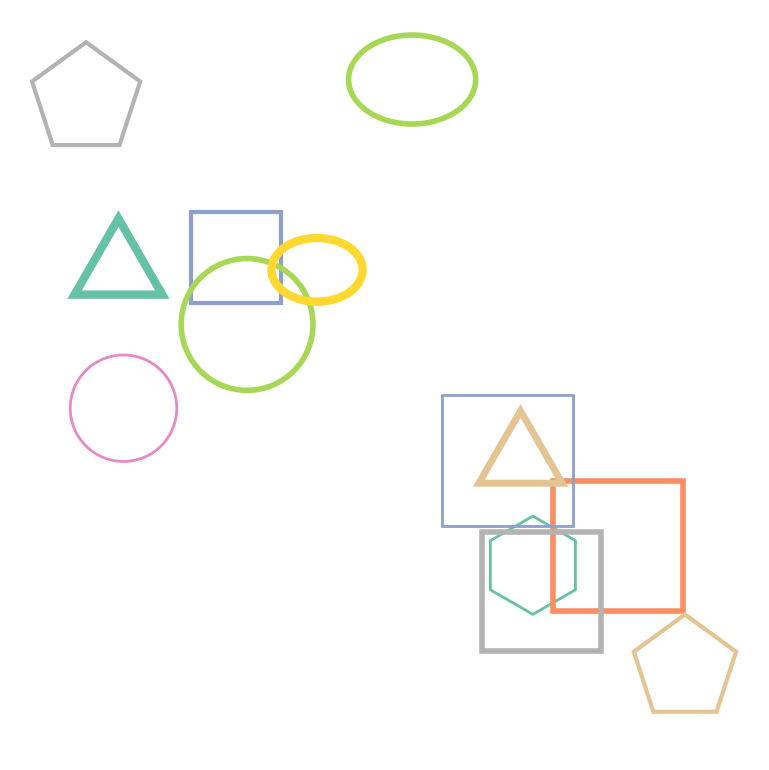[{"shape": "hexagon", "thickness": 1, "radius": 0.32, "center": [0.692, 0.266]}, {"shape": "triangle", "thickness": 3, "radius": 0.33, "center": [0.154, 0.65]}, {"shape": "square", "thickness": 2, "radius": 0.42, "center": [0.803, 0.291]}, {"shape": "square", "thickness": 1.5, "radius": 0.29, "center": [0.306, 0.666]}, {"shape": "square", "thickness": 1, "radius": 0.43, "center": [0.659, 0.402]}, {"shape": "circle", "thickness": 1, "radius": 0.35, "center": [0.16, 0.47]}, {"shape": "circle", "thickness": 2, "radius": 0.43, "center": [0.321, 0.579]}, {"shape": "oval", "thickness": 2, "radius": 0.41, "center": [0.535, 0.897]}, {"shape": "oval", "thickness": 3, "radius": 0.3, "center": [0.412, 0.65]}, {"shape": "pentagon", "thickness": 1.5, "radius": 0.35, "center": [0.89, 0.132]}, {"shape": "triangle", "thickness": 2.5, "radius": 0.31, "center": [0.676, 0.404]}, {"shape": "pentagon", "thickness": 1.5, "radius": 0.37, "center": [0.112, 0.871]}, {"shape": "square", "thickness": 2, "radius": 0.39, "center": [0.703, 0.232]}]